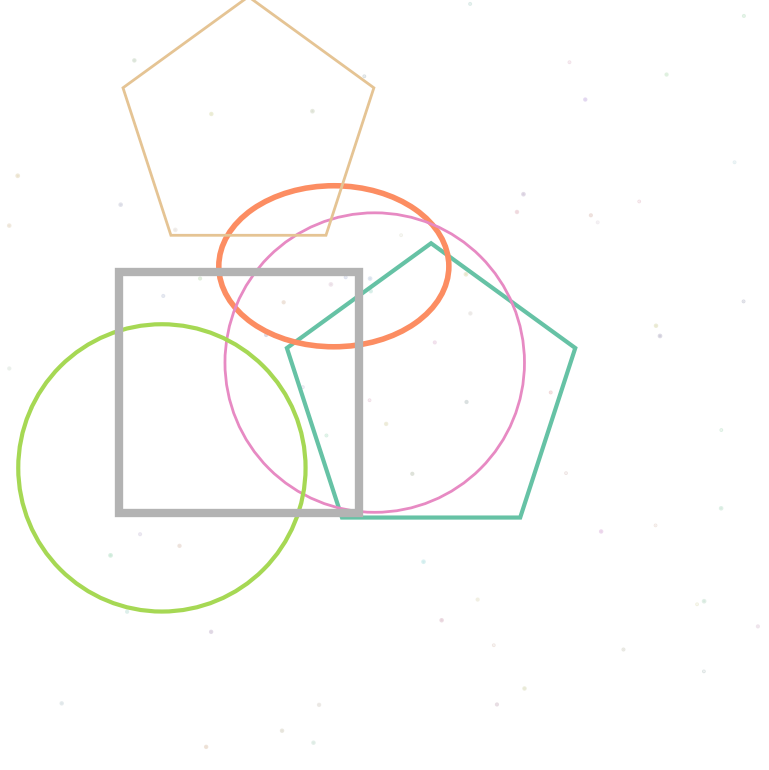[{"shape": "pentagon", "thickness": 1.5, "radius": 0.98, "center": [0.56, 0.487]}, {"shape": "oval", "thickness": 2, "radius": 0.75, "center": [0.434, 0.654]}, {"shape": "circle", "thickness": 1, "radius": 0.97, "center": [0.487, 0.529]}, {"shape": "circle", "thickness": 1.5, "radius": 0.93, "center": [0.21, 0.392]}, {"shape": "pentagon", "thickness": 1, "radius": 0.86, "center": [0.323, 0.833]}, {"shape": "square", "thickness": 3, "radius": 0.78, "center": [0.31, 0.49]}]